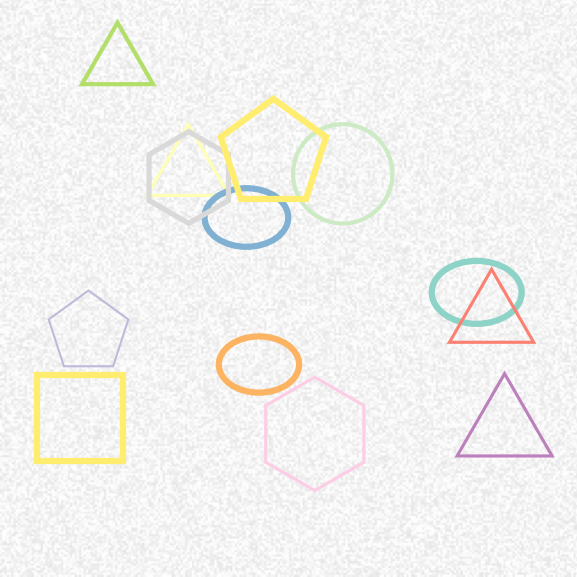[{"shape": "oval", "thickness": 3, "radius": 0.39, "center": [0.825, 0.493]}, {"shape": "triangle", "thickness": 1.5, "radius": 0.41, "center": [0.326, 0.702]}, {"shape": "pentagon", "thickness": 1, "radius": 0.36, "center": [0.153, 0.424]}, {"shape": "triangle", "thickness": 1.5, "radius": 0.42, "center": [0.851, 0.449]}, {"shape": "oval", "thickness": 3, "radius": 0.36, "center": [0.427, 0.623]}, {"shape": "oval", "thickness": 3, "radius": 0.35, "center": [0.448, 0.368]}, {"shape": "triangle", "thickness": 2, "radius": 0.36, "center": [0.204, 0.889]}, {"shape": "hexagon", "thickness": 1.5, "radius": 0.49, "center": [0.545, 0.248]}, {"shape": "hexagon", "thickness": 2.5, "radius": 0.4, "center": [0.327, 0.692]}, {"shape": "triangle", "thickness": 1.5, "radius": 0.47, "center": [0.874, 0.257]}, {"shape": "circle", "thickness": 2, "radius": 0.43, "center": [0.593, 0.698]}, {"shape": "pentagon", "thickness": 3, "radius": 0.48, "center": [0.473, 0.732]}, {"shape": "square", "thickness": 3, "radius": 0.38, "center": [0.139, 0.275]}]